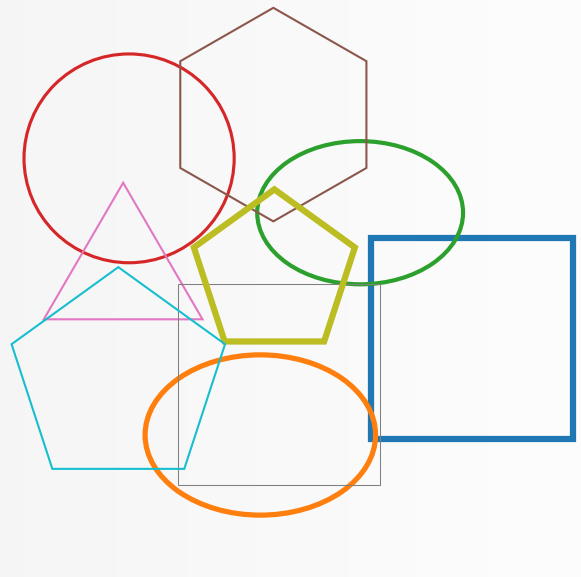[{"shape": "square", "thickness": 3, "radius": 0.87, "center": [0.812, 0.413]}, {"shape": "oval", "thickness": 2.5, "radius": 0.99, "center": [0.448, 0.246]}, {"shape": "oval", "thickness": 2, "radius": 0.89, "center": [0.62, 0.631]}, {"shape": "circle", "thickness": 1.5, "radius": 0.9, "center": [0.222, 0.725]}, {"shape": "hexagon", "thickness": 1, "radius": 0.92, "center": [0.47, 0.801]}, {"shape": "triangle", "thickness": 1, "radius": 0.79, "center": [0.212, 0.525]}, {"shape": "square", "thickness": 0.5, "radius": 0.87, "center": [0.48, 0.333]}, {"shape": "pentagon", "thickness": 3, "radius": 0.73, "center": [0.472, 0.526]}, {"shape": "pentagon", "thickness": 1, "radius": 0.97, "center": [0.204, 0.343]}]